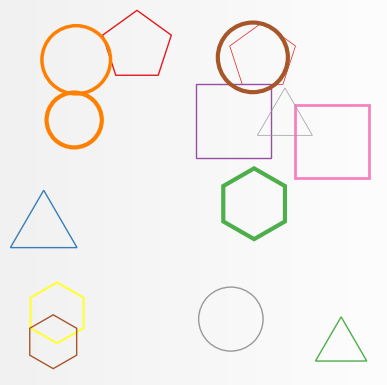[{"shape": "pentagon", "thickness": 1, "radius": 0.47, "center": [0.354, 0.88]}, {"shape": "pentagon", "thickness": 0.5, "radius": 0.45, "center": [0.678, 0.853]}, {"shape": "triangle", "thickness": 1, "radius": 0.5, "center": [0.113, 0.406]}, {"shape": "triangle", "thickness": 1, "radius": 0.38, "center": [0.88, 0.101]}, {"shape": "hexagon", "thickness": 3, "radius": 0.46, "center": [0.656, 0.471]}, {"shape": "square", "thickness": 1, "radius": 0.48, "center": [0.603, 0.686]}, {"shape": "circle", "thickness": 2.5, "radius": 0.44, "center": [0.197, 0.845]}, {"shape": "circle", "thickness": 3, "radius": 0.36, "center": [0.191, 0.688]}, {"shape": "hexagon", "thickness": 1.5, "radius": 0.4, "center": [0.147, 0.187]}, {"shape": "hexagon", "thickness": 1, "radius": 0.35, "center": [0.137, 0.112]}, {"shape": "circle", "thickness": 3, "radius": 0.45, "center": [0.653, 0.851]}, {"shape": "square", "thickness": 2, "radius": 0.48, "center": [0.857, 0.632]}, {"shape": "triangle", "thickness": 0.5, "radius": 0.41, "center": [0.735, 0.69]}, {"shape": "circle", "thickness": 1, "radius": 0.42, "center": [0.596, 0.171]}]